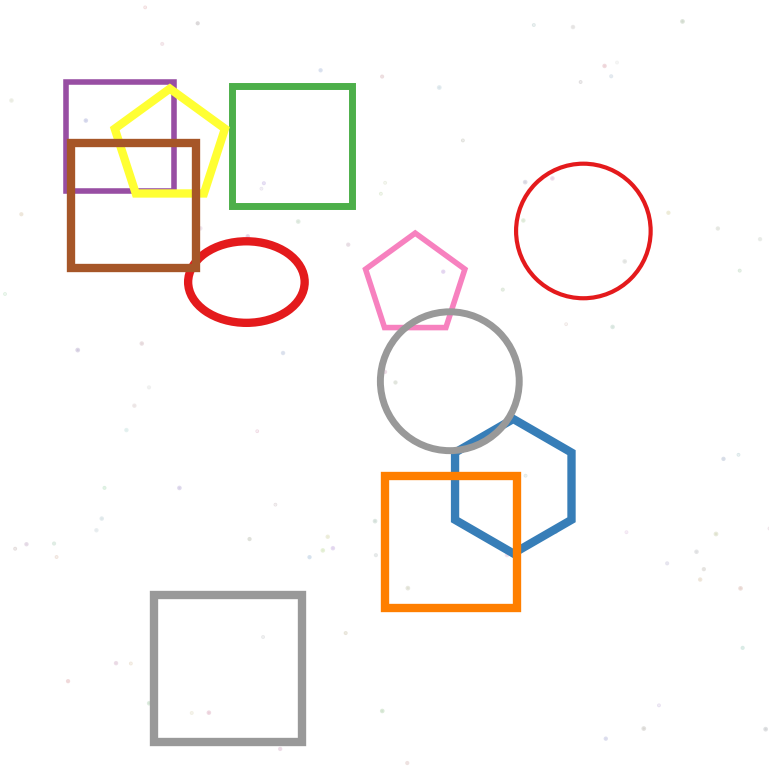[{"shape": "oval", "thickness": 3, "radius": 0.38, "center": [0.32, 0.634]}, {"shape": "circle", "thickness": 1.5, "radius": 0.44, "center": [0.758, 0.7]}, {"shape": "hexagon", "thickness": 3, "radius": 0.44, "center": [0.667, 0.369]}, {"shape": "square", "thickness": 2.5, "radius": 0.39, "center": [0.379, 0.81]}, {"shape": "square", "thickness": 2, "radius": 0.35, "center": [0.156, 0.823]}, {"shape": "square", "thickness": 3, "radius": 0.43, "center": [0.585, 0.296]}, {"shape": "pentagon", "thickness": 3, "radius": 0.38, "center": [0.221, 0.81]}, {"shape": "square", "thickness": 3, "radius": 0.41, "center": [0.173, 0.733]}, {"shape": "pentagon", "thickness": 2, "radius": 0.34, "center": [0.539, 0.629]}, {"shape": "circle", "thickness": 2.5, "radius": 0.45, "center": [0.584, 0.505]}, {"shape": "square", "thickness": 3, "radius": 0.48, "center": [0.296, 0.132]}]